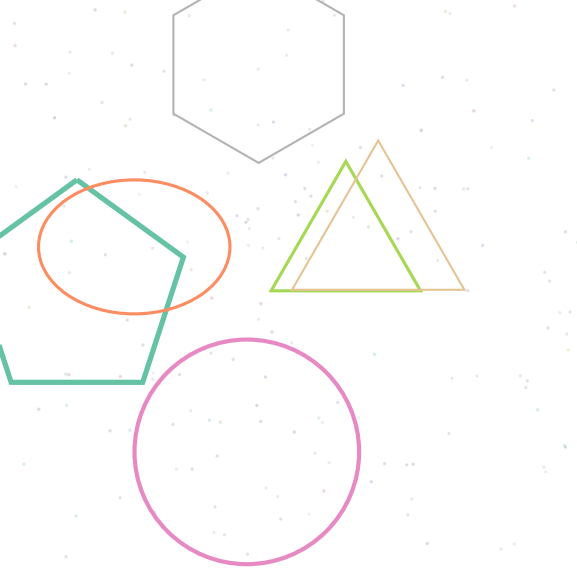[{"shape": "pentagon", "thickness": 2.5, "radius": 0.97, "center": [0.133, 0.494]}, {"shape": "oval", "thickness": 1.5, "radius": 0.83, "center": [0.232, 0.572]}, {"shape": "circle", "thickness": 2, "radius": 0.97, "center": [0.427, 0.217]}, {"shape": "triangle", "thickness": 1.5, "radius": 0.75, "center": [0.599, 0.57]}, {"shape": "triangle", "thickness": 1, "radius": 0.86, "center": [0.655, 0.583]}, {"shape": "hexagon", "thickness": 1, "radius": 0.85, "center": [0.448, 0.887]}]